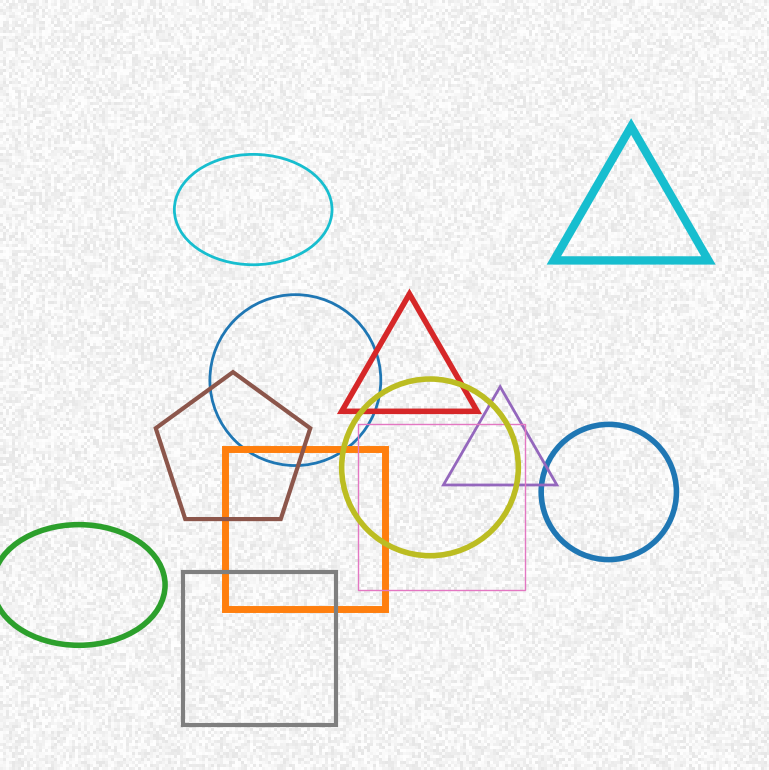[{"shape": "circle", "thickness": 2, "radius": 0.44, "center": [0.791, 0.361]}, {"shape": "circle", "thickness": 1, "radius": 0.55, "center": [0.384, 0.506]}, {"shape": "square", "thickness": 2.5, "radius": 0.52, "center": [0.396, 0.313]}, {"shape": "oval", "thickness": 2, "radius": 0.56, "center": [0.102, 0.24]}, {"shape": "triangle", "thickness": 2, "radius": 0.51, "center": [0.532, 0.517]}, {"shape": "triangle", "thickness": 1, "radius": 0.43, "center": [0.65, 0.413]}, {"shape": "pentagon", "thickness": 1.5, "radius": 0.53, "center": [0.303, 0.411]}, {"shape": "square", "thickness": 0.5, "radius": 0.54, "center": [0.573, 0.342]}, {"shape": "square", "thickness": 1.5, "radius": 0.5, "center": [0.337, 0.158]}, {"shape": "circle", "thickness": 2, "radius": 0.57, "center": [0.558, 0.393]}, {"shape": "triangle", "thickness": 3, "radius": 0.58, "center": [0.82, 0.72]}, {"shape": "oval", "thickness": 1, "radius": 0.51, "center": [0.329, 0.728]}]